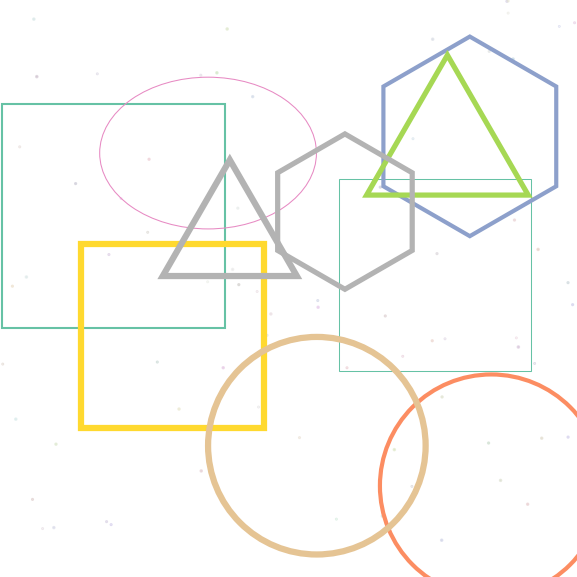[{"shape": "square", "thickness": 0.5, "radius": 0.83, "center": [0.753, 0.523]}, {"shape": "square", "thickness": 1, "radius": 0.97, "center": [0.196, 0.626]}, {"shape": "circle", "thickness": 2, "radius": 0.96, "center": [0.851, 0.158]}, {"shape": "hexagon", "thickness": 2, "radius": 0.86, "center": [0.814, 0.763]}, {"shape": "oval", "thickness": 0.5, "radius": 0.94, "center": [0.36, 0.734]}, {"shape": "triangle", "thickness": 2.5, "radius": 0.81, "center": [0.775, 0.742]}, {"shape": "square", "thickness": 3, "radius": 0.79, "center": [0.299, 0.417]}, {"shape": "circle", "thickness": 3, "radius": 0.94, "center": [0.549, 0.227]}, {"shape": "triangle", "thickness": 3, "radius": 0.67, "center": [0.398, 0.588]}, {"shape": "hexagon", "thickness": 2.5, "radius": 0.67, "center": [0.597, 0.633]}]